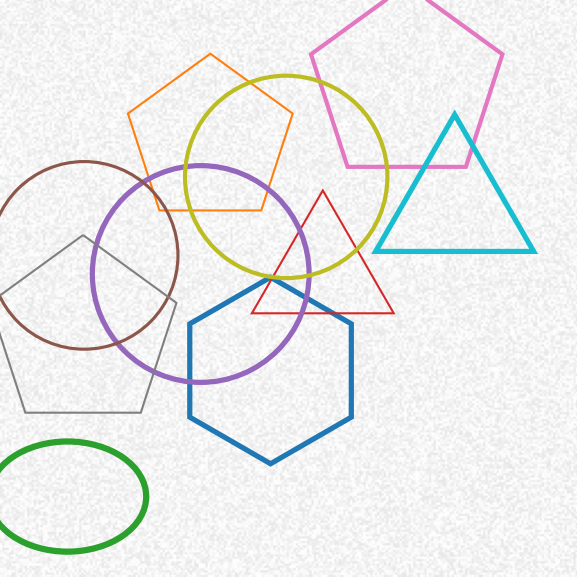[{"shape": "hexagon", "thickness": 2.5, "radius": 0.81, "center": [0.468, 0.358]}, {"shape": "pentagon", "thickness": 1, "radius": 0.75, "center": [0.364, 0.756]}, {"shape": "oval", "thickness": 3, "radius": 0.68, "center": [0.117, 0.139]}, {"shape": "triangle", "thickness": 1, "radius": 0.71, "center": [0.559, 0.528]}, {"shape": "circle", "thickness": 2.5, "radius": 0.94, "center": [0.348, 0.525]}, {"shape": "circle", "thickness": 1.5, "radius": 0.81, "center": [0.146, 0.557]}, {"shape": "pentagon", "thickness": 2, "radius": 0.87, "center": [0.704, 0.851]}, {"shape": "pentagon", "thickness": 1, "radius": 0.85, "center": [0.144, 0.422]}, {"shape": "circle", "thickness": 2, "radius": 0.88, "center": [0.496, 0.693]}, {"shape": "triangle", "thickness": 2.5, "radius": 0.79, "center": [0.787, 0.643]}]